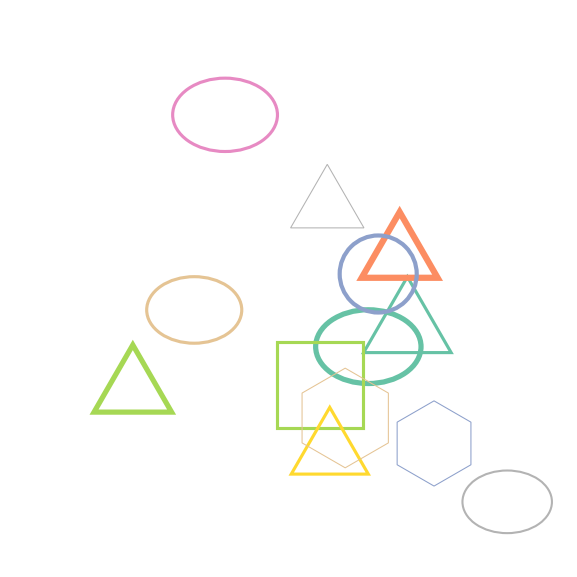[{"shape": "oval", "thickness": 2.5, "radius": 0.46, "center": [0.638, 0.399]}, {"shape": "triangle", "thickness": 1.5, "radius": 0.44, "center": [0.705, 0.432]}, {"shape": "triangle", "thickness": 3, "radius": 0.38, "center": [0.692, 0.556]}, {"shape": "hexagon", "thickness": 0.5, "radius": 0.37, "center": [0.752, 0.231]}, {"shape": "circle", "thickness": 2, "radius": 0.33, "center": [0.655, 0.525]}, {"shape": "oval", "thickness": 1.5, "radius": 0.45, "center": [0.39, 0.8]}, {"shape": "triangle", "thickness": 2.5, "radius": 0.39, "center": [0.23, 0.324]}, {"shape": "square", "thickness": 1.5, "radius": 0.37, "center": [0.554, 0.332]}, {"shape": "triangle", "thickness": 1.5, "radius": 0.39, "center": [0.571, 0.217]}, {"shape": "oval", "thickness": 1.5, "radius": 0.41, "center": [0.336, 0.462]}, {"shape": "hexagon", "thickness": 0.5, "radius": 0.43, "center": [0.598, 0.275]}, {"shape": "triangle", "thickness": 0.5, "radius": 0.37, "center": [0.567, 0.641]}, {"shape": "oval", "thickness": 1, "radius": 0.39, "center": [0.878, 0.13]}]